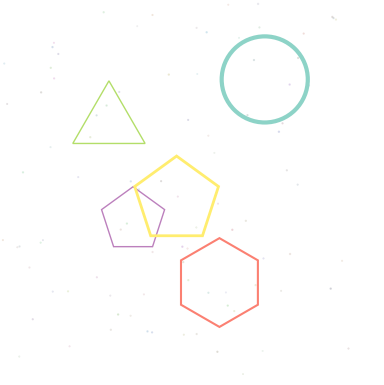[{"shape": "circle", "thickness": 3, "radius": 0.56, "center": [0.688, 0.794]}, {"shape": "hexagon", "thickness": 1.5, "radius": 0.58, "center": [0.57, 0.266]}, {"shape": "triangle", "thickness": 1, "radius": 0.54, "center": [0.283, 0.682]}, {"shape": "pentagon", "thickness": 1, "radius": 0.43, "center": [0.346, 0.429]}, {"shape": "pentagon", "thickness": 2, "radius": 0.57, "center": [0.459, 0.48]}]